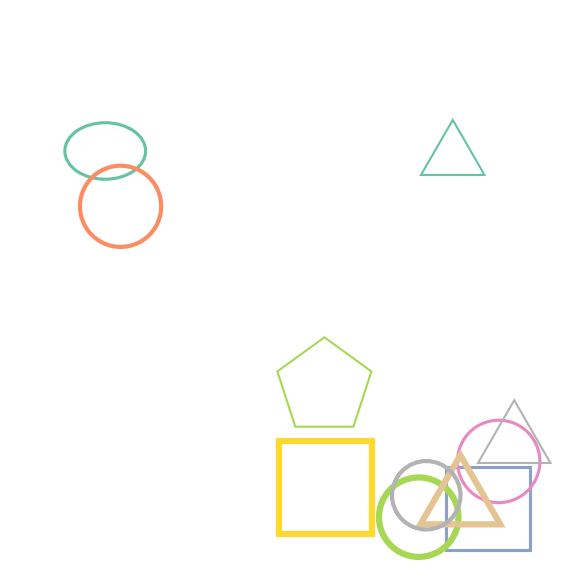[{"shape": "triangle", "thickness": 1, "radius": 0.32, "center": [0.784, 0.728]}, {"shape": "oval", "thickness": 1.5, "radius": 0.35, "center": [0.182, 0.738]}, {"shape": "circle", "thickness": 2, "radius": 0.35, "center": [0.209, 0.642]}, {"shape": "square", "thickness": 1.5, "radius": 0.36, "center": [0.844, 0.119]}, {"shape": "circle", "thickness": 1.5, "radius": 0.36, "center": [0.864, 0.2]}, {"shape": "pentagon", "thickness": 1, "radius": 0.43, "center": [0.562, 0.329]}, {"shape": "circle", "thickness": 3, "radius": 0.34, "center": [0.725, 0.104]}, {"shape": "square", "thickness": 3, "radius": 0.4, "center": [0.563, 0.156]}, {"shape": "triangle", "thickness": 3, "radius": 0.4, "center": [0.797, 0.131]}, {"shape": "circle", "thickness": 2, "radius": 0.3, "center": [0.738, 0.142]}, {"shape": "triangle", "thickness": 1, "radius": 0.36, "center": [0.89, 0.234]}]